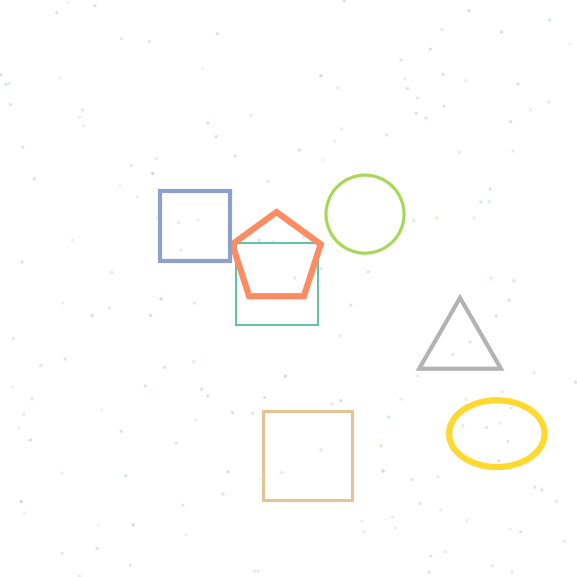[{"shape": "square", "thickness": 1, "radius": 0.35, "center": [0.48, 0.507]}, {"shape": "pentagon", "thickness": 3, "radius": 0.4, "center": [0.479, 0.551]}, {"shape": "square", "thickness": 2, "radius": 0.3, "center": [0.338, 0.608]}, {"shape": "circle", "thickness": 1.5, "radius": 0.34, "center": [0.632, 0.628]}, {"shape": "oval", "thickness": 3, "radius": 0.41, "center": [0.86, 0.248]}, {"shape": "square", "thickness": 1.5, "radius": 0.39, "center": [0.532, 0.21]}, {"shape": "triangle", "thickness": 2, "radius": 0.41, "center": [0.797, 0.402]}]